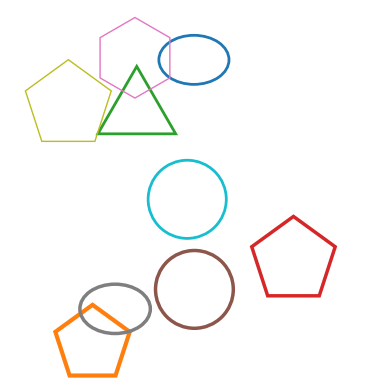[{"shape": "oval", "thickness": 2, "radius": 0.46, "center": [0.504, 0.845]}, {"shape": "pentagon", "thickness": 3, "radius": 0.51, "center": [0.24, 0.107]}, {"shape": "triangle", "thickness": 2, "radius": 0.58, "center": [0.355, 0.711]}, {"shape": "pentagon", "thickness": 2.5, "radius": 0.57, "center": [0.762, 0.324]}, {"shape": "circle", "thickness": 2.5, "radius": 0.51, "center": [0.505, 0.248]}, {"shape": "hexagon", "thickness": 1, "radius": 0.52, "center": [0.351, 0.85]}, {"shape": "oval", "thickness": 2.5, "radius": 0.46, "center": [0.299, 0.198]}, {"shape": "pentagon", "thickness": 1, "radius": 0.59, "center": [0.177, 0.728]}, {"shape": "circle", "thickness": 2, "radius": 0.51, "center": [0.486, 0.482]}]